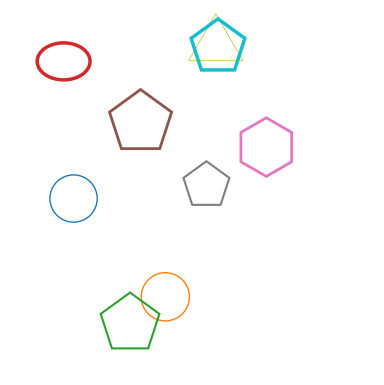[{"shape": "circle", "thickness": 1, "radius": 0.31, "center": [0.191, 0.484]}, {"shape": "circle", "thickness": 1, "radius": 0.31, "center": [0.429, 0.229]}, {"shape": "pentagon", "thickness": 1.5, "radius": 0.4, "center": [0.338, 0.16]}, {"shape": "oval", "thickness": 2.5, "radius": 0.34, "center": [0.165, 0.841]}, {"shape": "pentagon", "thickness": 2, "radius": 0.42, "center": [0.365, 0.683]}, {"shape": "hexagon", "thickness": 2, "radius": 0.38, "center": [0.692, 0.618]}, {"shape": "pentagon", "thickness": 1.5, "radius": 0.31, "center": [0.536, 0.519]}, {"shape": "triangle", "thickness": 0.5, "radius": 0.41, "center": [0.56, 0.883]}, {"shape": "pentagon", "thickness": 2.5, "radius": 0.37, "center": [0.566, 0.878]}]